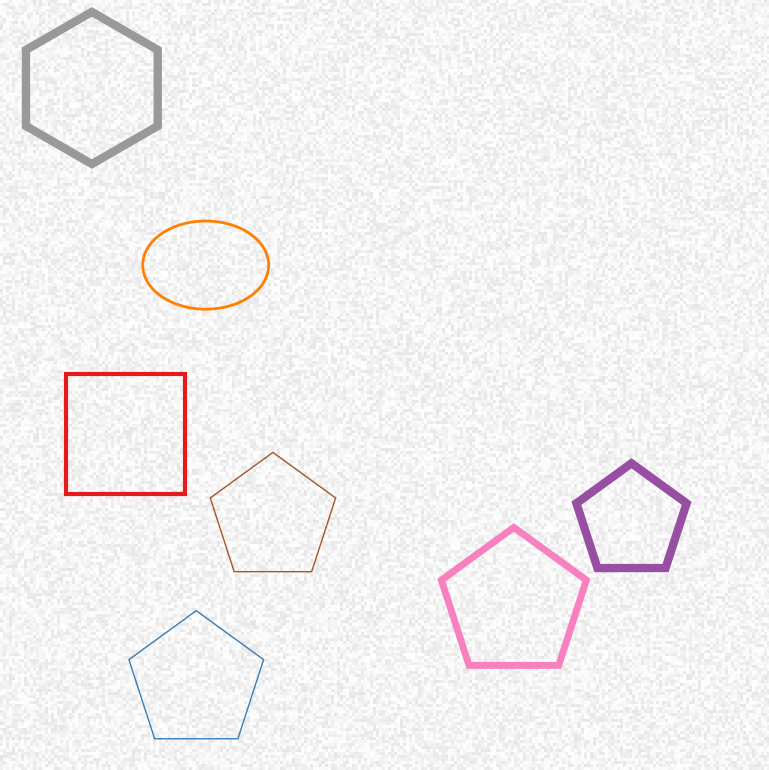[{"shape": "square", "thickness": 1.5, "radius": 0.39, "center": [0.163, 0.436]}, {"shape": "pentagon", "thickness": 0.5, "radius": 0.46, "center": [0.255, 0.115]}, {"shape": "pentagon", "thickness": 3, "radius": 0.38, "center": [0.82, 0.323]}, {"shape": "oval", "thickness": 1, "radius": 0.41, "center": [0.267, 0.656]}, {"shape": "pentagon", "thickness": 0.5, "radius": 0.43, "center": [0.354, 0.327]}, {"shape": "pentagon", "thickness": 2.5, "radius": 0.5, "center": [0.667, 0.216]}, {"shape": "hexagon", "thickness": 3, "radius": 0.49, "center": [0.119, 0.886]}]